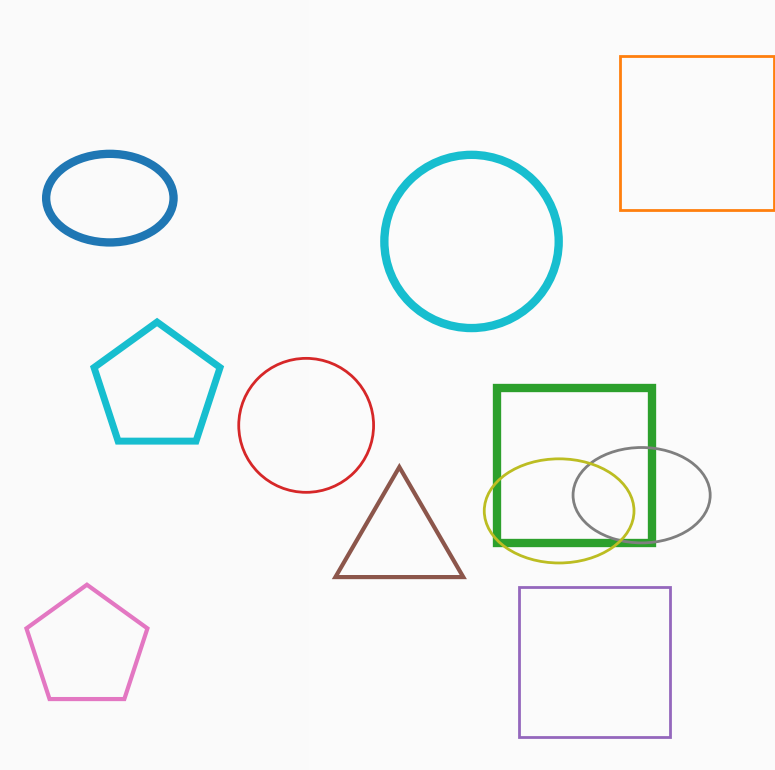[{"shape": "oval", "thickness": 3, "radius": 0.41, "center": [0.142, 0.743]}, {"shape": "square", "thickness": 1, "radius": 0.5, "center": [0.9, 0.827]}, {"shape": "square", "thickness": 3, "radius": 0.5, "center": [0.741, 0.395]}, {"shape": "circle", "thickness": 1, "radius": 0.43, "center": [0.395, 0.448]}, {"shape": "square", "thickness": 1, "radius": 0.49, "center": [0.767, 0.14]}, {"shape": "triangle", "thickness": 1.5, "radius": 0.48, "center": [0.515, 0.298]}, {"shape": "pentagon", "thickness": 1.5, "radius": 0.41, "center": [0.112, 0.159]}, {"shape": "oval", "thickness": 1, "radius": 0.44, "center": [0.828, 0.357]}, {"shape": "oval", "thickness": 1, "radius": 0.48, "center": [0.721, 0.336]}, {"shape": "pentagon", "thickness": 2.5, "radius": 0.43, "center": [0.203, 0.496]}, {"shape": "circle", "thickness": 3, "radius": 0.56, "center": [0.608, 0.686]}]